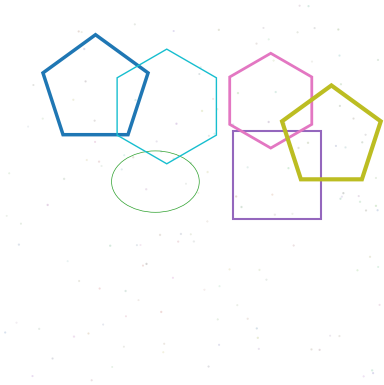[{"shape": "pentagon", "thickness": 2.5, "radius": 0.72, "center": [0.248, 0.766]}, {"shape": "oval", "thickness": 0.5, "radius": 0.57, "center": [0.404, 0.528]}, {"shape": "square", "thickness": 1.5, "radius": 0.57, "center": [0.72, 0.545]}, {"shape": "hexagon", "thickness": 2, "radius": 0.62, "center": [0.703, 0.739]}, {"shape": "pentagon", "thickness": 3, "radius": 0.67, "center": [0.861, 0.643]}, {"shape": "hexagon", "thickness": 1, "radius": 0.74, "center": [0.433, 0.723]}]